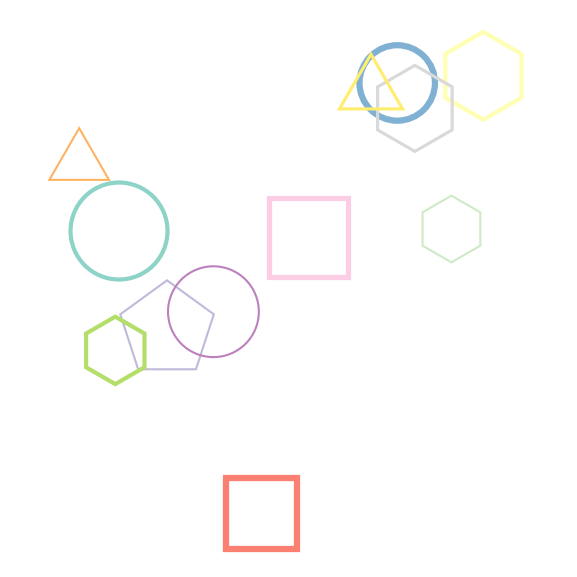[{"shape": "circle", "thickness": 2, "radius": 0.42, "center": [0.206, 0.599]}, {"shape": "hexagon", "thickness": 2, "radius": 0.38, "center": [0.837, 0.868]}, {"shape": "pentagon", "thickness": 1, "radius": 0.43, "center": [0.289, 0.429]}, {"shape": "square", "thickness": 3, "radius": 0.31, "center": [0.452, 0.11]}, {"shape": "circle", "thickness": 3, "radius": 0.33, "center": [0.688, 0.855]}, {"shape": "triangle", "thickness": 1, "radius": 0.3, "center": [0.137, 0.718]}, {"shape": "hexagon", "thickness": 2, "radius": 0.29, "center": [0.2, 0.392]}, {"shape": "square", "thickness": 2.5, "radius": 0.34, "center": [0.534, 0.588]}, {"shape": "hexagon", "thickness": 1.5, "radius": 0.37, "center": [0.718, 0.811]}, {"shape": "circle", "thickness": 1, "radius": 0.39, "center": [0.37, 0.459]}, {"shape": "hexagon", "thickness": 1, "radius": 0.29, "center": [0.782, 0.603]}, {"shape": "triangle", "thickness": 1.5, "radius": 0.32, "center": [0.642, 0.842]}]